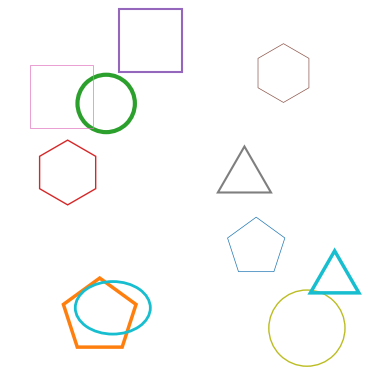[{"shape": "pentagon", "thickness": 0.5, "radius": 0.39, "center": [0.665, 0.358]}, {"shape": "pentagon", "thickness": 2.5, "radius": 0.5, "center": [0.259, 0.179]}, {"shape": "circle", "thickness": 3, "radius": 0.37, "center": [0.276, 0.731]}, {"shape": "hexagon", "thickness": 1, "radius": 0.42, "center": [0.176, 0.552]}, {"shape": "square", "thickness": 1.5, "radius": 0.41, "center": [0.39, 0.895]}, {"shape": "hexagon", "thickness": 0.5, "radius": 0.38, "center": [0.736, 0.81]}, {"shape": "square", "thickness": 0.5, "radius": 0.41, "center": [0.16, 0.749]}, {"shape": "triangle", "thickness": 1.5, "radius": 0.4, "center": [0.635, 0.54]}, {"shape": "circle", "thickness": 1, "radius": 0.49, "center": [0.797, 0.148]}, {"shape": "triangle", "thickness": 2.5, "radius": 0.36, "center": [0.869, 0.276]}, {"shape": "oval", "thickness": 2, "radius": 0.49, "center": [0.293, 0.2]}]